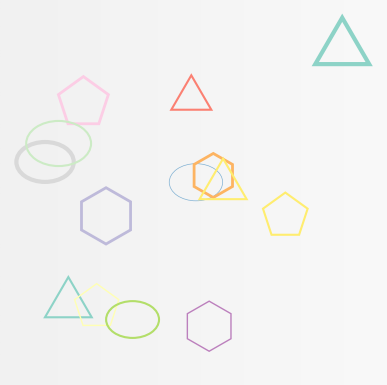[{"shape": "triangle", "thickness": 1.5, "radius": 0.35, "center": [0.176, 0.211]}, {"shape": "triangle", "thickness": 3, "radius": 0.4, "center": [0.883, 0.874]}, {"shape": "pentagon", "thickness": 1, "radius": 0.3, "center": [0.249, 0.203]}, {"shape": "hexagon", "thickness": 2, "radius": 0.37, "center": [0.274, 0.439]}, {"shape": "triangle", "thickness": 1.5, "radius": 0.3, "center": [0.494, 0.745]}, {"shape": "oval", "thickness": 0.5, "radius": 0.34, "center": [0.506, 0.527]}, {"shape": "hexagon", "thickness": 2, "radius": 0.29, "center": [0.55, 0.544]}, {"shape": "oval", "thickness": 1.5, "radius": 0.34, "center": [0.342, 0.17]}, {"shape": "pentagon", "thickness": 2, "radius": 0.34, "center": [0.215, 0.733]}, {"shape": "oval", "thickness": 3, "radius": 0.37, "center": [0.116, 0.579]}, {"shape": "hexagon", "thickness": 1, "radius": 0.32, "center": [0.54, 0.153]}, {"shape": "oval", "thickness": 1.5, "radius": 0.42, "center": [0.151, 0.627]}, {"shape": "pentagon", "thickness": 1.5, "radius": 0.3, "center": [0.736, 0.439]}, {"shape": "triangle", "thickness": 1.5, "radius": 0.35, "center": [0.576, 0.518]}]